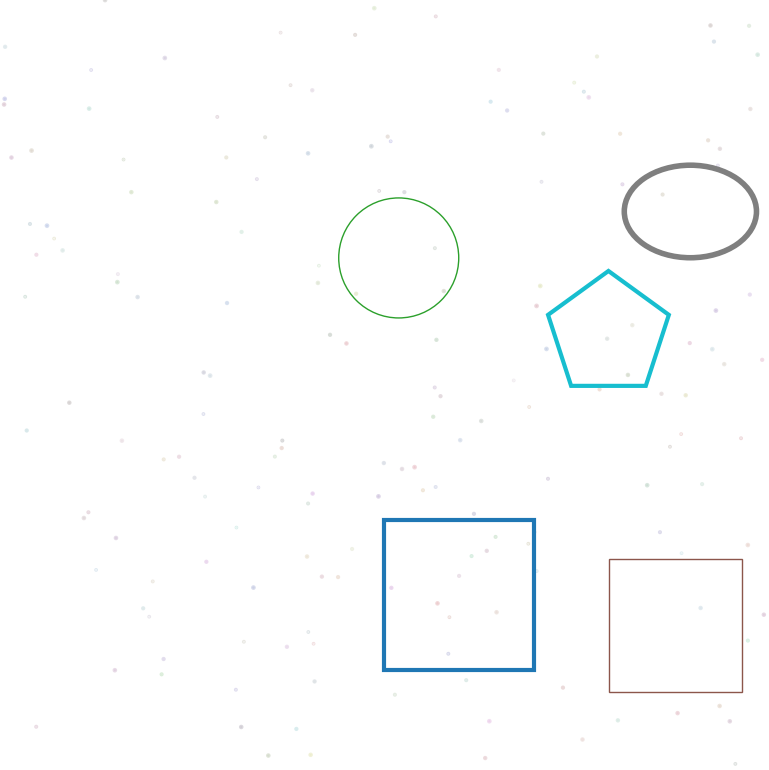[{"shape": "square", "thickness": 1.5, "radius": 0.49, "center": [0.596, 0.227]}, {"shape": "circle", "thickness": 0.5, "radius": 0.39, "center": [0.518, 0.665]}, {"shape": "square", "thickness": 0.5, "radius": 0.43, "center": [0.877, 0.188]}, {"shape": "oval", "thickness": 2, "radius": 0.43, "center": [0.897, 0.725]}, {"shape": "pentagon", "thickness": 1.5, "radius": 0.41, "center": [0.79, 0.566]}]